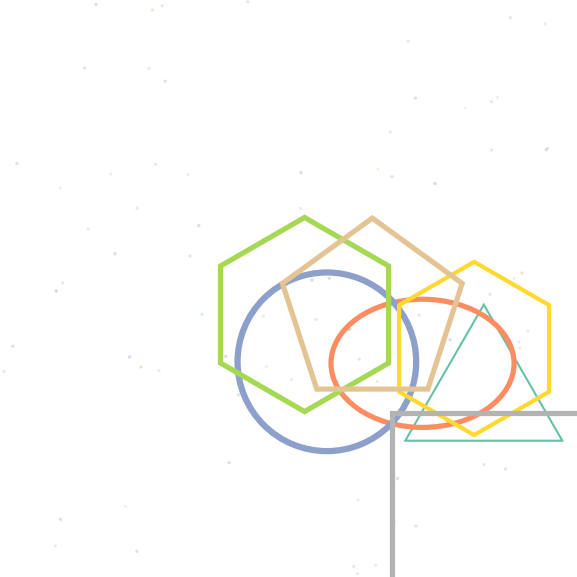[{"shape": "triangle", "thickness": 1, "radius": 0.79, "center": [0.838, 0.315]}, {"shape": "oval", "thickness": 2.5, "radius": 0.79, "center": [0.732, 0.37]}, {"shape": "circle", "thickness": 3, "radius": 0.77, "center": [0.566, 0.373]}, {"shape": "hexagon", "thickness": 2.5, "radius": 0.84, "center": [0.527, 0.455]}, {"shape": "hexagon", "thickness": 2, "radius": 0.75, "center": [0.821, 0.396]}, {"shape": "pentagon", "thickness": 2.5, "radius": 0.82, "center": [0.645, 0.458]}, {"shape": "square", "thickness": 2.5, "radius": 0.88, "center": [0.855, 0.108]}]